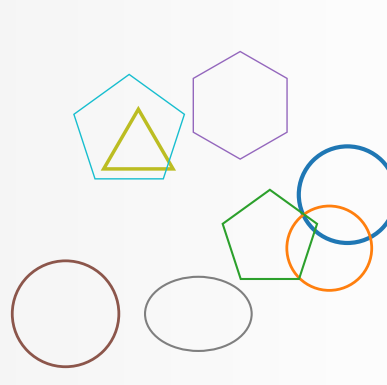[{"shape": "circle", "thickness": 3, "radius": 0.63, "center": [0.897, 0.494]}, {"shape": "circle", "thickness": 2, "radius": 0.55, "center": [0.85, 0.355]}, {"shape": "pentagon", "thickness": 1.5, "radius": 0.64, "center": [0.696, 0.379]}, {"shape": "hexagon", "thickness": 1, "radius": 0.7, "center": [0.62, 0.726]}, {"shape": "circle", "thickness": 2, "radius": 0.69, "center": [0.169, 0.185]}, {"shape": "oval", "thickness": 1.5, "radius": 0.69, "center": [0.512, 0.185]}, {"shape": "triangle", "thickness": 2.5, "radius": 0.52, "center": [0.357, 0.613]}, {"shape": "pentagon", "thickness": 1, "radius": 0.75, "center": [0.333, 0.657]}]